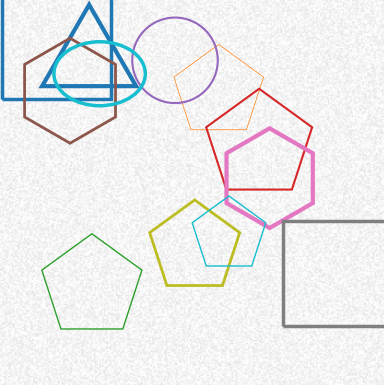[{"shape": "triangle", "thickness": 3, "radius": 0.7, "center": [0.231, 0.847]}, {"shape": "square", "thickness": 2.5, "radius": 0.71, "center": [0.147, 0.885]}, {"shape": "pentagon", "thickness": 0.5, "radius": 0.61, "center": [0.568, 0.762]}, {"shape": "pentagon", "thickness": 1, "radius": 0.68, "center": [0.239, 0.256]}, {"shape": "pentagon", "thickness": 1.5, "radius": 0.72, "center": [0.673, 0.625]}, {"shape": "circle", "thickness": 1.5, "radius": 0.56, "center": [0.455, 0.843]}, {"shape": "hexagon", "thickness": 2, "radius": 0.68, "center": [0.182, 0.764]}, {"shape": "hexagon", "thickness": 3, "radius": 0.65, "center": [0.7, 0.537]}, {"shape": "square", "thickness": 2.5, "radius": 0.68, "center": [0.872, 0.29]}, {"shape": "pentagon", "thickness": 2, "radius": 0.61, "center": [0.506, 0.358]}, {"shape": "oval", "thickness": 2.5, "radius": 0.59, "center": [0.259, 0.808]}, {"shape": "pentagon", "thickness": 1, "radius": 0.5, "center": [0.595, 0.39]}]